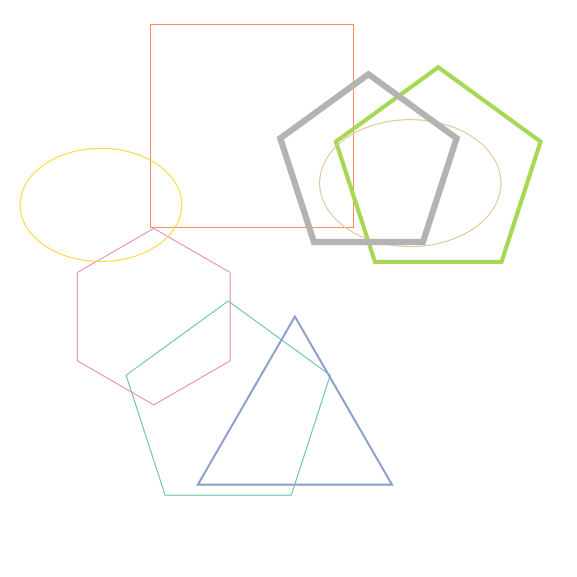[{"shape": "pentagon", "thickness": 0.5, "radius": 0.93, "center": [0.395, 0.292]}, {"shape": "square", "thickness": 0.5, "radius": 0.88, "center": [0.435, 0.782]}, {"shape": "triangle", "thickness": 1, "radius": 0.97, "center": [0.511, 0.257]}, {"shape": "hexagon", "thickness": 0.5, "radius": 0.76, "center": [0.266, 0.451]}, {"shape": "pentagon", "thickness": 2, "radius": 0.93, "center": [0.759, 0.696]}, {"shape": "oval", "thickness": 0.5, "radius": 0.7, "center": [0.175, 0.644]}, {"shape": "oval", "thickness": 0.5, "radius": 0.79, "center": [0.71, 0.682]}, {"shape": "pentagon", "thickness": 3, "radius": 0.8, "center": [0.638, 0.71]}]